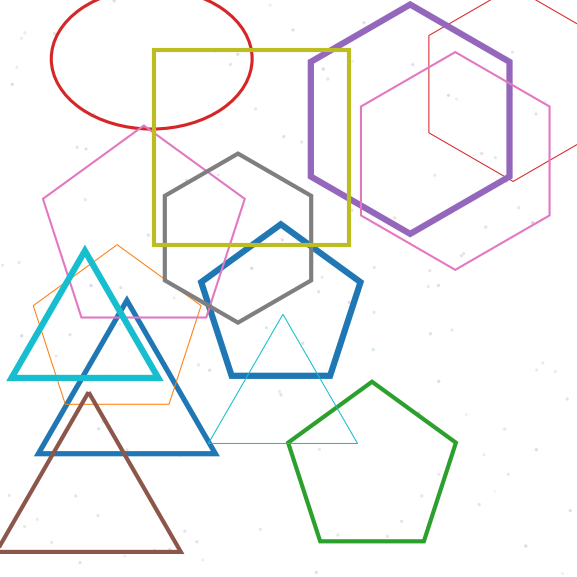[{"shape": "triangle", "thickness": 2.5, "radius": 0.89, "center": [0.22, 0.302]}, {"shape": "pentagon", "thickness": 3, "radius": 0.73, "center": [0.486, 0.466]}, {"shape": "pentagon", "thickness": 0.5, "radius": 0.76, "center": [0.203, 0.423]}, {"shape": "pentagon", "thickness": 2, "radius": 0.76, "center": [0.644, 0.185]}, {"shape": "oval", "thickness": 1.5, "radius": 0.87, "center": [0.263, 0.897]}, {"shape": "hexagon", "thickness": 0.5, "radius": 0.84, "center": [0.889, 0.853]}, {"shape": "hexagon", "thickness": 3, "radius": 0.99, "center": [0.71, 0.793]}, {"shape": "triangle", "thickness": 2, "radius": 0.92, "center": [0.153, 0.136]}, {"shape": "hexagon", "thickness": 1, "radius": 0.94, "center": [0.788, 0.72]}, {"shape": "pentagon", "thickness": 1, "radius": 0.92, "center": [0.249, 0.598]}, {"shape": "hexagon", "thickness": 2, "radius": 0.73, "center": [0.412, 0.587]}, {"shape": "square", "thickness": 2, "radius": 0.84, "center": [0.435, 0.744]}, {"shape": "triangle", "thickness": 0.5, "radius": 0.75, "center": [0.49, 0.306]}, {"shape": "triangle", "thickness": 3, "radius": 0.73, "center": [0.147, 0.418]}]